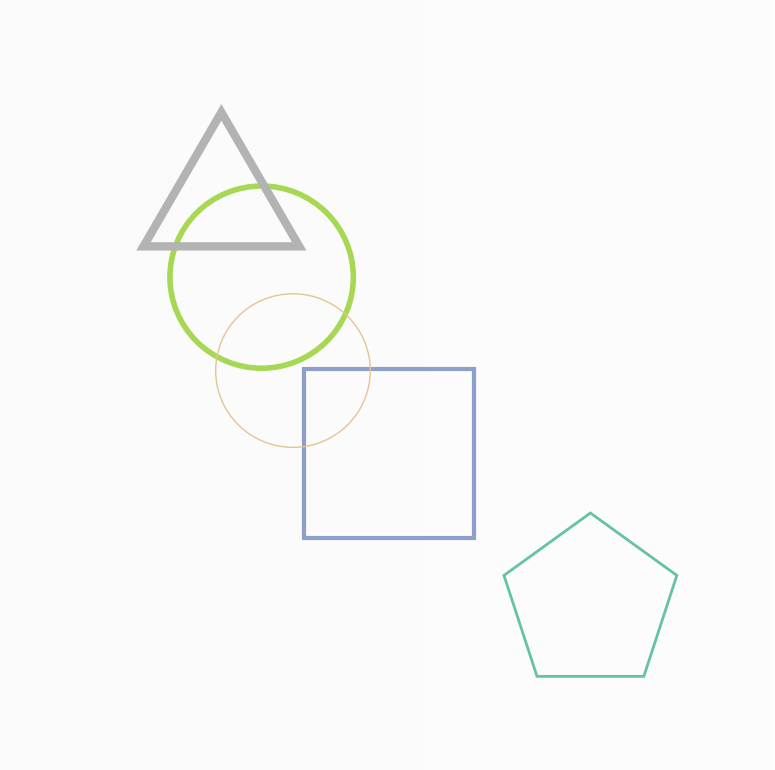[{"shape": "pentagon", "thickness": 1, "radius": 0.59, "center": [0.762, 0.216]}, {"shape": "square", "thickness": 1.5, "radius": 0.55, "center": [0.502, 0.411]}, {"shape": "circle", "thickness": 2, "radius": 0.59, "center": [0.338, 0.64]}, {"shape": "circle", "thickness": 0.5, "radius": 0.5, "center": [0.378, 0.519]}, {"shape": "triangle", "thickness": 3, "radius": 0.58, "center": [0.286, 0.738]}]